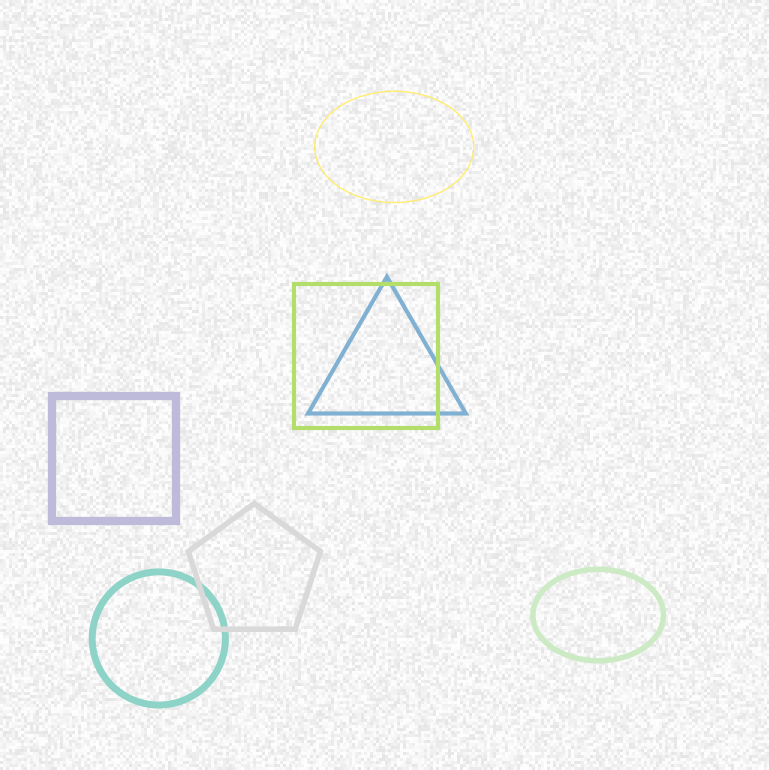[{"shape": "circle", "thickness": 2.5, "radius": 0.43, "center": [0.206, 0.171]}, {"shape": "square", "thickness": 3, "radius": 0.41, "center": [0.148, 0.405]}, {"shape": "triangle", "thickness": 1.5, "radius": 0.59, "center": [0.502, 0.522]}, {"shape": "square", "thickness": 1.5, "radius": 0.47, "center": [0.476, 0.538]}, {"shape": "pentagon", "thickness": 2, "radius": 0.45, "center": [0.33, 0.256]}, {"shape": "oval", "thickness": 2, "radius": 0.42, "center": [0.777, 0.201]}, {"shape": "oval", "thickness": 0.5, "radius": 0.52, "center": [0.512, 0.809]}]